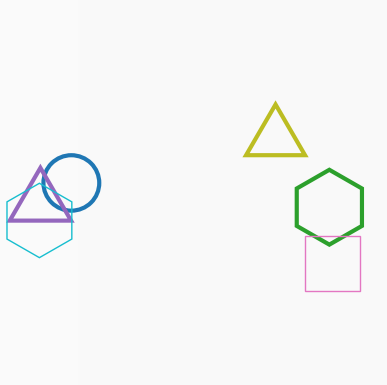[{"shape": "circle", "thickness": 3, "radius": 0.36, "center": [0.184, 0.525]}, {"shape": "hexagon", "thickness": 3, "radius": 0.49, "center": [0.85, 0.462]}, {"shape": "triangle", "thickness": 3, "radius": 0.46, "center": [0.104, 0.473]}, {"shape": "square", "thickness": 1, "radius": 0.35, "center": [0.858, 0.315]}, {"shape": "triangle", "thickness": 3, "radius": 0.44, "center": [0.711, 0.641]}, {"shape": "hexagon", "thickness": 1, "radius": 0.48, "center": [0.102, 0.427]}]